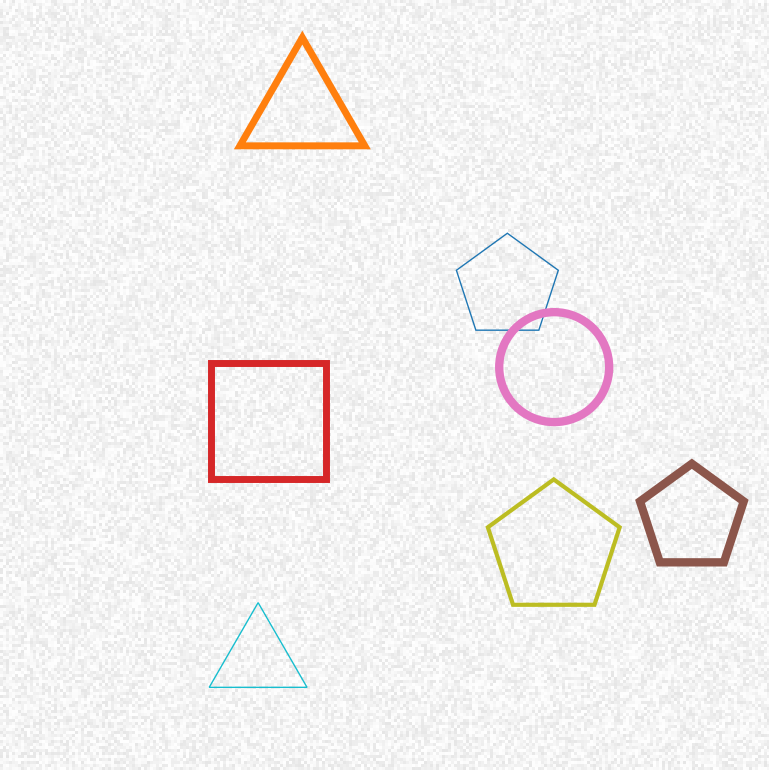[{"shape": "pentagon", "thickness": 0.5, "radius": 0.35, "center": [0.659, 0.627]}, {"shape": "triangle", "thickness": 2.5, "radius": 0.47, "center": [0.393, 0.857]}, {"shape": "square", "thickness": 2.5, "radius": 0.38, "center": [0.349, 0.454]}, {"shape": "pentagon", "thickness": 3, "radius": 0.35, "center": [0.899, 0.327]}, {"shape": "circle", "thickness": 3, "radius": 0.36, "center": [0.72, 0.523]}, {"shape": "pentagon", "thickness": 1.5, "radius": 0.45, "center": [0.719, 0.287]}, {"shape": "triangle", "thickness": 0.5, "radius": 0.37, "center": [0.335, 0.144]}]